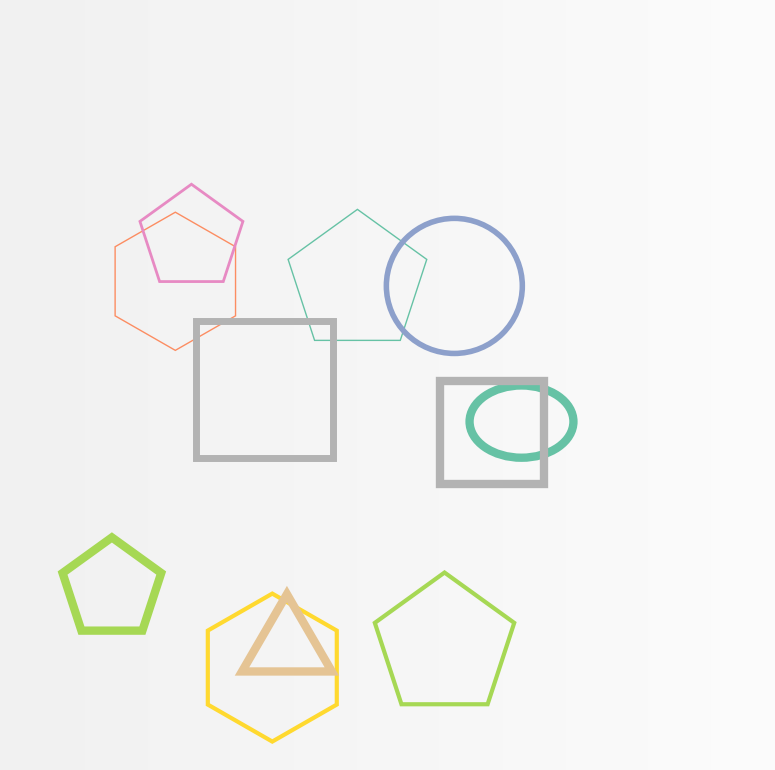[{"shape": "pentagon", "thickness": 0.5, "radius": 0.47, "center": [0.461, 0.634]}, {"shape": "oval", "thickness": 3, "radius": 0.34, "center": [0.673, 0.452]}, {"shape": "hexagon", "thickness": 0.5, "radius": 0.45, "center": [0.226, 0.635]}, {"shape": "circle", "thickness": 2, "radius": 0.44, "center": [0.586, 0.629]}, {"shape": "pentagon", "thickness": 1, "radius": 0.35, "center": [0.247, 0.691]}, {"shape": "pentagon", "thickness": 3, "radius": 0.33, "center": [0.144, 0.235]}, {"shape": "pentagon", "thickness": 1.5, "radius": 0.47, "center": [0.574, 0.162]}, {"shape": "hexagon", "thickness": 1.5, "radius": 0.48, "center": [0.351, 0.133]}, {"shape": "triangle", "thickness": 3, "radius": 0.33, "center": [0.37, 0.161]}, {"shape": "square", "thickness": 2.5, "radius": 0.44, "center": [0.342, 0.494]}, {"shape": "square", "thickness": 3, "radius": 0.34, "center": [0.635, 0.438]}]